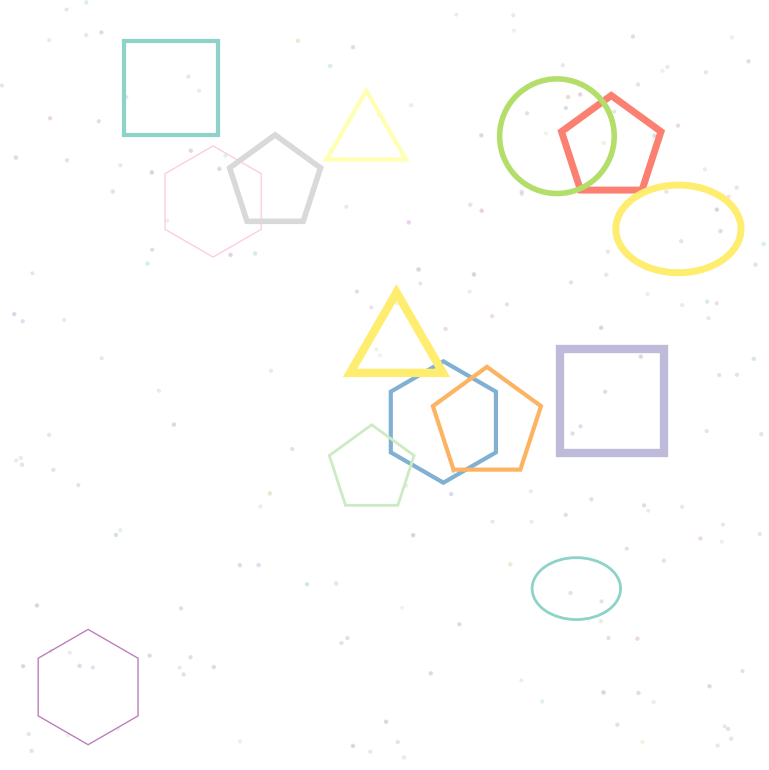[{"shape": "oval", "thickness": 1, "radius": 0.29, "center": [0.749, 0.236]}, {"shape": "square", "thickness": 1.5, "radius": 0.3, "center": [0.222, 0.886]}, {"shape": "triangle", "thickness": 1.5, "radius": 0.3, "center": [0.476, 0.823]}, {"shape": "square", "thickness": 3, "radius": 0.34, "center": [0.794, 0.479]}, {"shape": "pentagon", "thickness": 2.5, "radius": 0.34, "center": [0.794, 0.808]}, {"shape": "hexagon", "thickness": 1.5, "radius": 0.39, "center": [0.576, 0.452]}, {"shape": "pentagon", "thickness": 1.5, "radius": 0.37, "center": [0.632, 0.45]}, {"shape": "circle", "thickness": 2, "radius": 0.37, "center": [0.723, 0.823]}, {"shape": "hexagon", "thickness": 0.5, "radius": 0.36, "center": [0.277, 0.738]}, {"shape": "pentagon", "thickness": 2, "radius": 0.31, "center": [0.357, 0.763]}, {"shape": "hexagon", "thickness": 0.5, "radius": 0.37, "center": [0.114, 0.108]}, {"shape": "pentagon", "thickness": 1, "radius": 0.29, "center": [0.483, 0.391]}, {"shape": "oval", "thickness": 2.5, "radius": 0.41, "center": [0.881, 0.703]}, {"shape": "triangle", "thickness": 3, "radius": 0.35, "center": [0.515, 0.551]}]